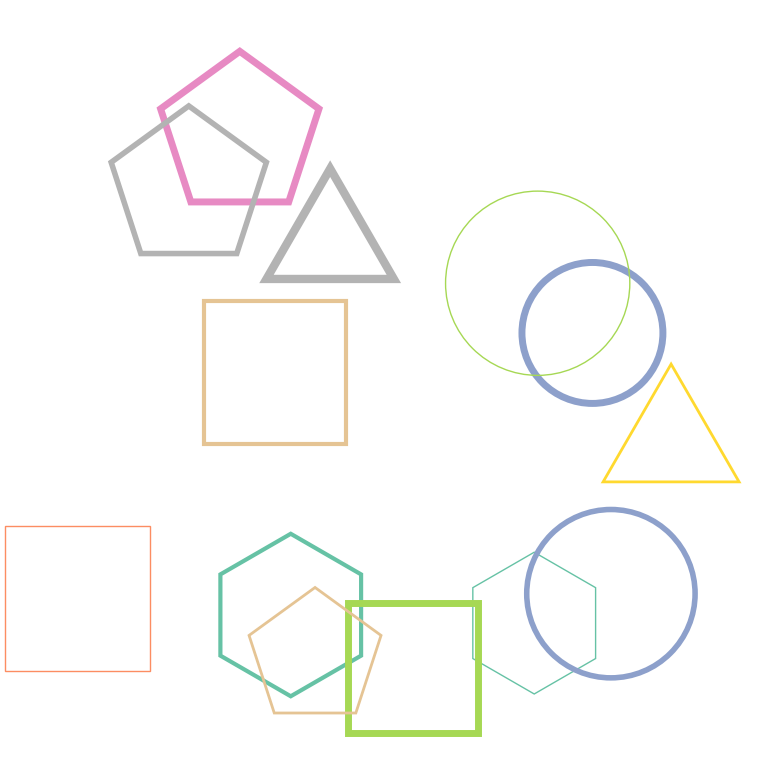[{"shape": "hexagon", "thickness": 1.5, "radius": 0.53, "center": [0.378, 0.201]}, {"shape": "hexagon", "thickness": 0.5, "radius": 0.46, "center": [0.694, 0.191]}, {"shape": "square", "thickness": 0.5, "radius": 0.47, "center": [0.1, 0.223]}, {"shape": "circle", "thickness": 2, "radius": 0.55, "center": [0.793, 0.229]}, {"shape": "circle", "thickness": 2.5, "radius": 0.46, "center": [0.769, 0.568]}, {"shape": "pentagon", "thickness": 2.5, "radius": 0.54, "center": [0.311, 0.825]}, {"shape": "circle", "thickness": 0.5, "radius": 0.6, "center": [0.698, 0.632]}, {"shape": "square", "thickness": 2.5, "radius": 0.42, "center": [0.537, 0.133]}, {"shape": "triangle", "thickness": 1, "radius": 0.51, "center": [0.872, 0.425]}, {"shape": "square", "thickness": 1.5, "radius": 0.46, "center": [0.357, 0.516]}, {"shape": "pentagon", "thickness": 1, "radius": 0.45, "center": [0.409, 0.147]}, {"shape": "pentagon", "thickness": 2, "radius": 0.53, "center": [0.245, 0.756]}, {"shape": "triangle", "thickness": 3, "radius": 0.48, "center": [0.429, 0.685]}]